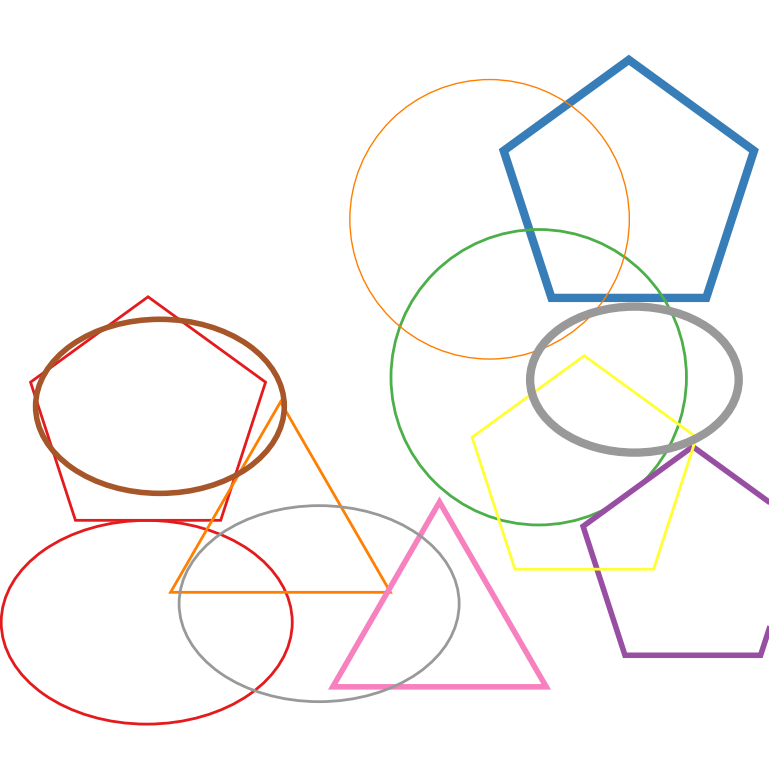[{"shape": "oval", "thickness": 1, "radius": 0.94, "center": [0.191, 0.192]}, {"shape": "pentagon", "thickness": 1, "radius": 0.8, "center": [0.192, 0.454]}, {"shape": "pentagon", "thickness": 3, "radius": 0.85, "center": [0.817, 0.751]}, {"shape": "circle", "thickness": 1, "radius": 0.96, "center": [0.7, 0.51]}, {"shape": "pentagon", "thickness": 2, "radius": 0.75, "center": [0.9, 0.27]}, {"shape": "circle", "thickness": 0.5, "radius": 0.91, "center": [0.636, 0.715]}, {"shape": "triangle", "thickness": 1, "radius": 0.82, "center": [0.364, 0.313]}, {"shape": "pentagon", "thickness": 1, "radius": 0.77, "center": [0.759, 0.385]}, {"shape": "oval", "thickness": 2, "radius": 0.81, "center": [0.208, 0.472]}, {"shape": "triangle", "thickness": 2, "radius": 0.8, "center": [0.571, 0.188]}, {"shape": "oval", "thickness": 3, "radius": 0.68, "center": [0.824, 0.507]}, {"shape": "oval", "thickness": 1, "radius": 0.91, "center": [0.414, 0.216]}]